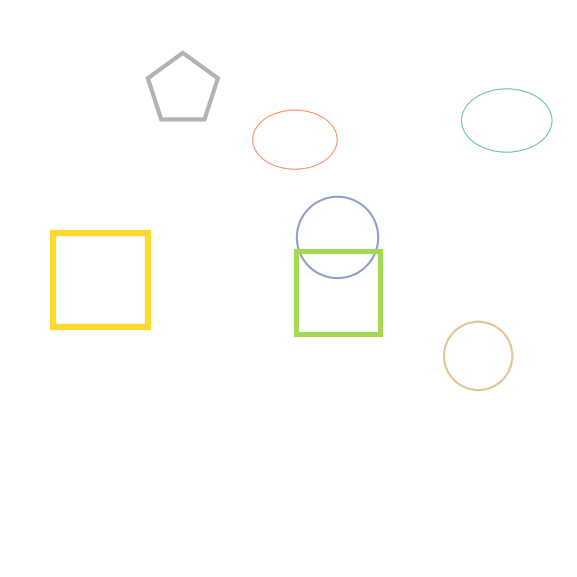[{"shape": "oval", "thickness": 0.5, "radius": 0.39, "center": [0.878, 0.79]}, {"shape": "oval", "thickness": 0.5, "radius": 0.37, "center": [0.511, 0.757]}, {"shape": "circle", "thickness": 1, "radius": 0.35, "center": [0.584, 0.588]}, {"shape": "square", "thickness": 2.5, "radius": 0.36, "center": [0.585, 0.493]}, {"shape": "square", "thickness": 3, "radius": 0.41, "center": [0.173, 0.514]}, {"shape": "circle", "thickness": 1, "radius": 0.3, "center": [0.828, 0.383]}, {"shape": "pentagon", "thickness": 2, "radius": 0.32, "center": [0.317, 0.844]}]